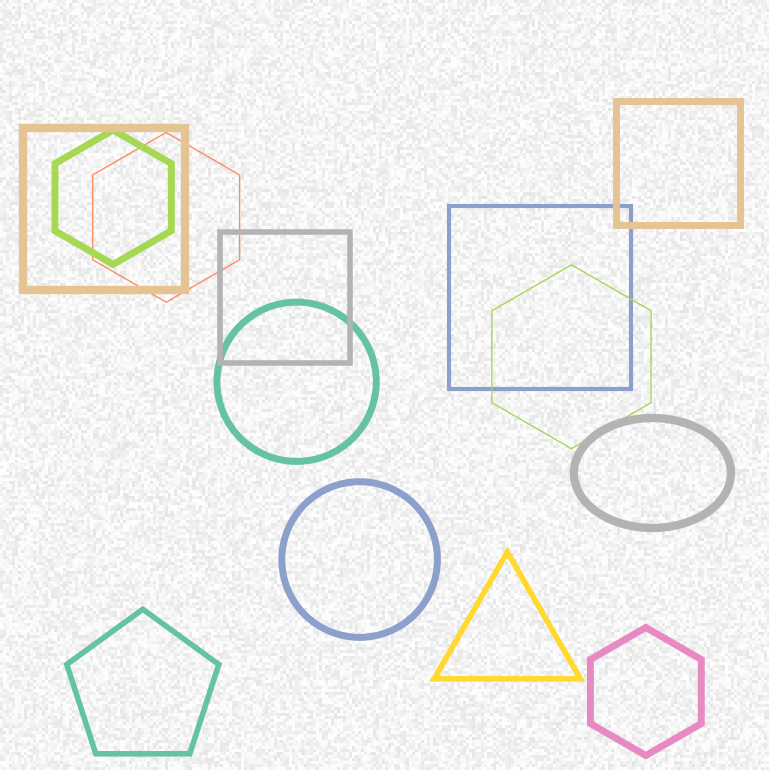[{"shape": "circle", "thickness": 2.5, "radius": 0.52, "center": [0.385, 0.504]}, {"shape": "pentagon", "thickness": 2, "radius": 0.52, "center": [0.185, 0.105]}, {"shape": "hexagon", "thickness": 0.5, "radius": 0.55, "center": [0.216, 0.718]}, {"shape": "square", "thickness": 1.5, "radius": 0.59, "center": [0.701, 0.614]}, {"shape": "circle", "thickness": 2.5, "radius": 0.51, "center": [0.467, 0.273]}, {"shape": "hexagon", "thickness": 2.5, "radius": 0.42, "center": [0.839, 0.102]}, {"shape": "hexagon", "thickness": 0.5, "radius": 0.6, "center": [0.742, 0.537]}, {"shape": "hexagon", "thickness": 2.5, "radius": 0.44, "center": [0.147, 0.744]}, {"shape": "triangle", "thickness": 2, "radius": 0.55, "center": [0.659, 0.173]}, {"shape": "square", "thickness": 3, "radius": 0.53, "center": [0.135, 0.728]}, {"shape": "square", "thickness": 2.5, "radius": 0.4, "center": [0.881, 0.789]}, {"shape": "oval", "thickness": 3, "radius": 0.51, "center": [0.847, 0.386]}, {"shape": "square", "thickness": 2, "radius": 0.42, "center": [0.37, 0.613]}]